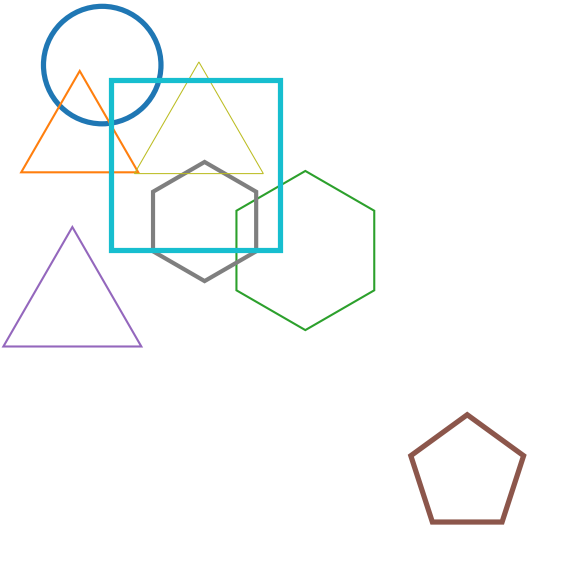[{"shape": "circle", "thickness": 2.5, "radius": 0.51, "center": [0.177, 0.886]}, {"shape": "triangle", "thickness": 1, "radius": 0.58, "center": [0.138, 0.759]}, {"shape": "hexagon", "thickness": 1, "radius": 0.69, "center": [0.529, 0.565]}, {"shape": "triangle", "thickness": 1, "radius": 0.69, "center": [0.125, 0.468]}, {"shape": "pentagon", "thickness": 2.5, "radius": 0.51, "center": [0.809, 0.178]}, {"shape": "hexagon", "thickness": 2, "radius": 0.52, "center": [0.354, 0.616]}, {"shape": "triangle", "thickness": 0.5, "radius": 0.64, "center": [0.344, 0.763]}, {"shape": "square", "thickness": 2.5, "radius": 0.73, "center": [0.339, 0.713]}]